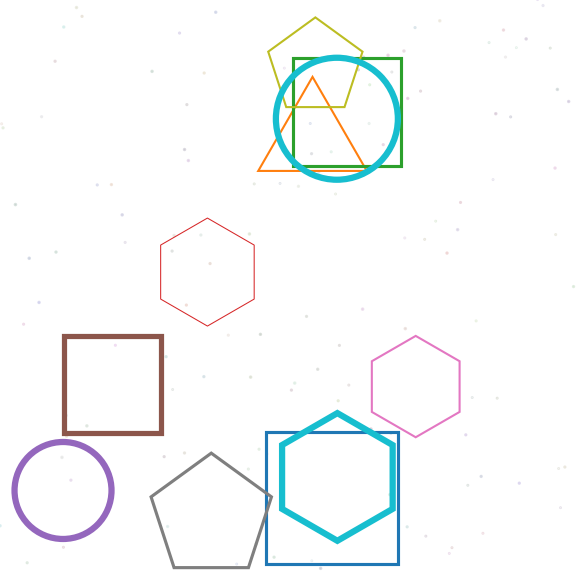[{"shape": "square", "thickness": 1.5, "radius": 0.57, "center": [0.575, 0.137]}, {"shape": "triangle", "thickness": 1, "radius": 0.54, "center": [0.541, 0.757]}, {"shape": "square", "thickness": 1.5, "radius": 0.47, "center": [0.601, 0.805]}, {"shape": "hexagon", "thickness": 0.5, "radius": 0.47, "center": [0.359, 0.528]}, {"shape": "circle", "thickness": 3, "radius": 0.42, "center": [0.109, 0.15]}, {"shape": "square", "thickness": 2.5, "radius": 0.42, "center": [0.194, 0.333]}, {"shape": "hexagon", "thickness": 1, "radius": 0.44, "center": [0.72, 0.33]}, {"shape": "pentagon", "thickness": 1.5, "radius": 0.55, "center": [0.366, 0.105]}, {"shape": "pentagon", "thickness": 1, "radius": 0.43, "center": [0.546, 0.883]}, {"shape": "hexagon", "thickness": 3, "radius": 0.55, "center": [0.584, 0.173]}, {"shape": "circle", "thickness": 3, "radius": 0.53, "center": [0.583, 0.794]}]